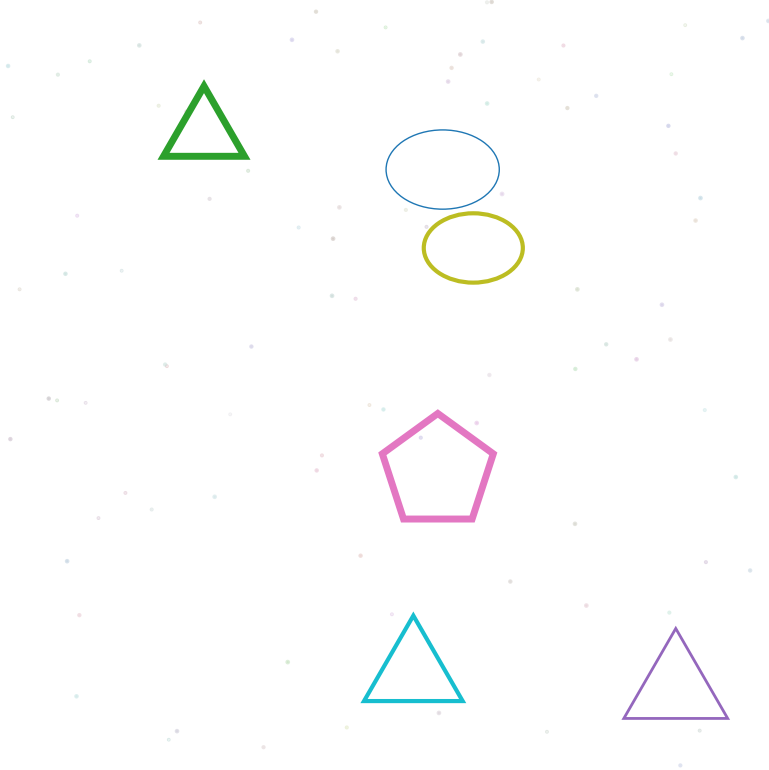[{"shape": "oval", "thickness": 0.5, "radius": 0.37, "center": [0.575, 0.78]}, {"shape": "triangle", "thickness": 2.5, "radius": 0.3, "center": [0.265, 0.827]}, {"shape": "triangle", "thickness": 1, "radius": 0.39, "center": [0.878, 0.106]}, {"shape": "pentagon", "thickness": 2.5, "radius": 0.38, "center": [0.569, 0.387]}, {"shape": "oval", "thickness": 1.5, "radius": 0.32, "center": [0.615, 0.678]}, {"shape": "triangle", "thickness": 1.5, "radius": 0.37, "center": [0.537, 0.127]}]